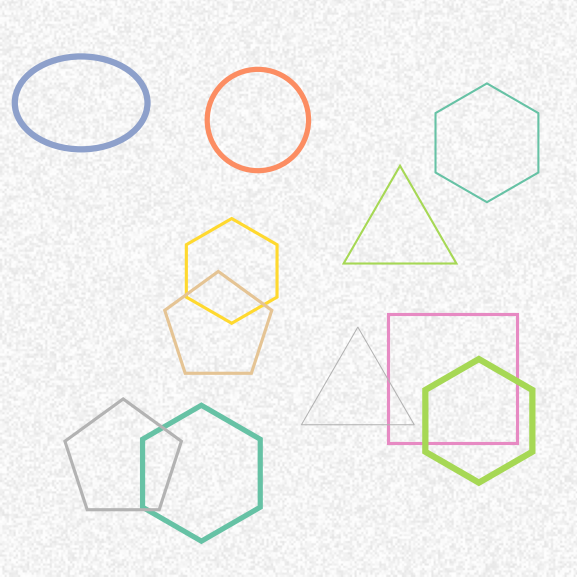[{"shape": "hexagon", "thickness": 1, "radius": 0.51, "center": [0.843, 0.752]}, {"shape": "hexagon", "thickness": 2.5, "radius": 0.59, "center": [0.349, 0.18]}, {"shape": "circle", "thickness": 2.5, "radius": 0.44, "center": [0.447, 0.791]}, {"shape": "oval", "thickness": 3, "radius": 0.57, "center": [0.141, 0.821]}, {"shape": "square", "thickness": 1.5, "radius": 0.56, "center": [0.784, 0.344]}, {"shape": "triangle", "thickness": 1, "radius": 0.56, "center": [0.693, 0.599]}, {"shape": "hexagon", "thickness": 3, "radius": 0.53, "center": [0.829, 0.27]}, {"shape": "hexagon", "thickness": 1.5, "radius": 0.45, "center": [0.401, 0.53]}, {"shape": "pentagon", "thickness": 1.5, "radius": 0.49, "center": [0.378, 0.432]}, {"shape": "triangle", "thickness": 0.5, "radius": 0.56, "center": [0.62, 0.32]}, {"shape": "pentagon", "thickness": 1.5, "radius": 0.53, "center": [0.213, 0.202]}]